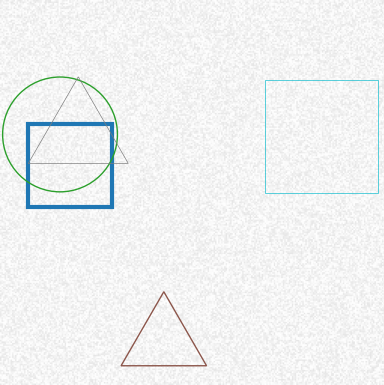[{"shape": "square", "thickness": 3, "radius": 0.54, "center": [0.182, 0.57]}, {"shape": "circle", "thickness": 1, "radius": 0.75, "center": [0.156, 0.651]}, {"shape": "triangle", "thickness": 1, "radius": 0.64, "center": [0.425, 0.114]}, {"shape": "triangle", "thickness": 0.5, "radius": 0.75, "center": [0.203, 0.65]}, {"shape": "square", "thickness": 0.5, "radius": 0.74, "center": [0.835, 0.645]}]